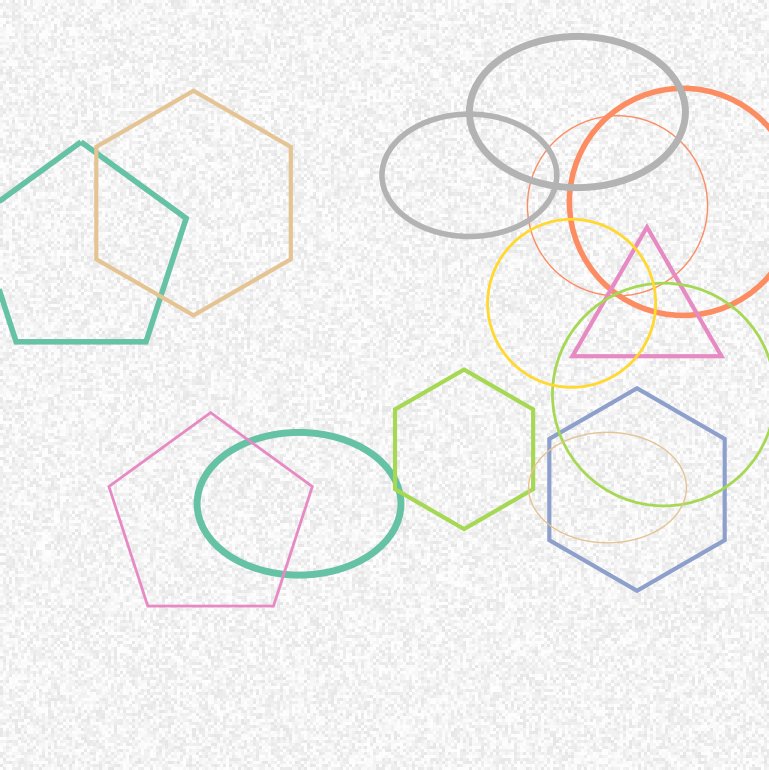[{"shape": "pentagon", "thickness": 2, "radius": 0.72, "center": [0.105, 0.672]}, {"shape": "oval", "thickness": 2.5, "radius": 0.66, "center": [0.388, 0.346]}, {"shape": "circle", "thickness": 2, "radius": 0.74, "center": [0.887, 0.738]}, {"shape": "circle", "thickness": 0.5, "radius": 0.58, "center": [0.802, 0.733]}, {"shape": "hexagon", "thickness": 1.5, "radius": 0.66, "center": [0.827, 0.364]}, {"shape": "triangle", "thickness": 1.5, "radius": 0.56, "center": [0.84, 0.593]}, {"shape": "pentagon", "thickness": 1, "radius": 0.69, "center": [0.274, 0.325]}, {"shape": "hexagon", "thickness": 1.5, "radius": 0.52, "center": [0.603, 0.416]}, {"shape": "circle", "thickness": 1, "radius": 0.72, "center": [0.862, 0.488]}, {"shape": "circle", "thickness": 1, "radius": 0.55, "center": [0.742, 0.606]}, {"shape": "oval", "thickness": 0.5, "radius": 0.51, "center": [0.789, 0.367]}, {"shape": "hexagon", "thickness": 1.5, "radius": 0.73, "center": [0.251, 0.736]}, {"shape": "oval", "thickness": 2, "radius": 0.57, "center": [0.61, 0.772]}, {"shape": "oval", "thickness": 2.5, "radius": 0.7, "center": [0.75, 0.854]}]